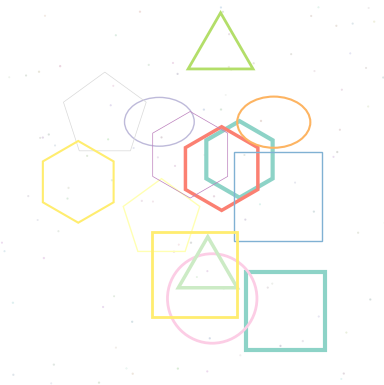[{"shape": "square", "thickness": 3, "radius": 0.51, "center": [0.741, 0.192]}, {"shape": "hexagon", "thickness": 3, "radius": 0.5, "center": [0.622, 0.586]}, {"shape": "pentagon", "thickness": 1, "radius": 0.52, "center": [0.419, 0.431]}, {"shape": "oval", "thickness": 1, "radius": 0.45, "center": [0.414, 0.684]}, {"shape": "hexagon", "thickness": 2.5, "radius": 0.54, "center": [0.576, 0.562]}, {"shape": "square", "thickness": 1, "radius": 0.58, "center": [0.722, 0.489]}, {"shape": "oval", "thickness": 1.5, "radius": 0.47, "center": [0.711, 0.683]}, {"shape": "triangle", "thickness": 2, "radius": 0.49, "center": [0.573, 0.87]}, {"shape": "circle", "thickness": 2, "radius": 0.58, "center": [0.551, 0.225]}, {"shape": "pentagon", "thickness": 0.5, "radius": 0.56, "center": [0.272, 0.7]}, {"shape": "hexagon", "thickness": 0.5, "radius": 0.56, "center": [0.494, 0.598]}, {"shape": "triangle", "thickness": 2.5, "radius": 0.44, "center": [0.54, 0.297]}, {"shape": "hexagon", "thickness": 1.5, "radius": 0.53, "center": [0.203, 0.528]}, {"shape": "square", "thickness": 2, "radius": 0.55, "center": [0.505, 0.288]}]